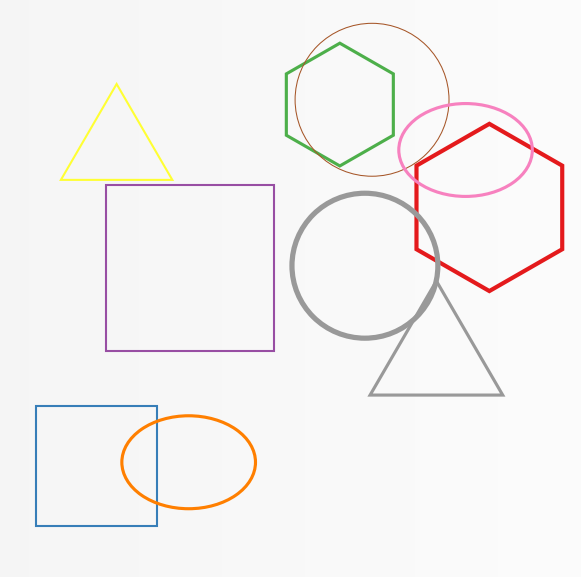[{"shape": "hexagon", "thickness": 2, "radius": 0.72, "center": [0.842, 0.64]}, {"shape": "square", "thickness": 1, "radius": 0.52, "center": [0.166, 0.192]}, {"shape": "hexagon", "thickness": 1.5, "radius": 0.53, "center": [0.585, 0.818]}, {"shape": "square", "thickness": 1, "radius": 0.72, "center": [0.327, 0.536]}, {"shape": "oval", "thickness": 1.5, "radius": 0.57, "center": [0.325, 0.199]}, {"shape": "triangle", "thickness": 1, "radius": 0.55, "center": [0.201, 0.743]}, {"shape": "circle", "thickness": 0.5, "radius": 0.66, "center": [0.64, 0.826]}, {"shape": "oval", "thickness": 1.5, "radius": 0.57, "center": [0.801, 0.739]}, {"shape": "circle", "thickness": 2.5, "radius": 0.63, "center": [0.628, 0.539]}, {"shape": "triangle", "thickness": 1.5, "radius": 0.66, "center": [0.751, 0.381]}]